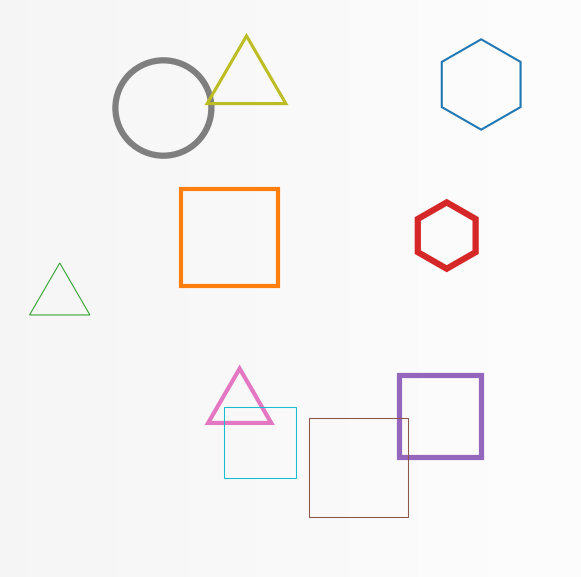[{"shape": "hexagon", "thickness": 1, "radius": 0.39, "center": [0.828, 0.853]}, {"shape": "square", "thickness": 2, "radius": 0.42, "center": [0.394, 0.588]}, {"shape": "triangle", "thickness": 0.5, "radius": 0.3, "center": [0.103, 0.484]}, {"shape": "hexagon", "thickness": 3, "radius": 0.29, "center": [0.769, 0.591]}, {"shape": "square", "thickness": 2.5, "radius": 0.35, "center": [0.757, 0.279]}, {"shape": "square", "thickness": 0.5, "radius": 0.43, "center": [0.617, 0.19]}, {"shape": "triangle", "thickness": 2, "radius": 0.31, "center": [0.412, 0.298]}, {"shape": "circle", "thickness": 3, "radius": 0.41, "center": [0.281, 0.812]}, {"shape": "triangle", "thickness": 1.5, "radius": 0.39, "center": [0.424, 0.859]}, {"shape": "square", "thickness": 0.5, "radius": 0.31, "center": [0.448, 0.233]}]